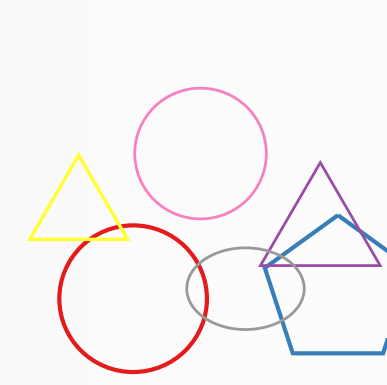[{"shape": "circle", "thickness": 3, "radius": 0.95, "center": [0.344, 0.224]}, {"shape": "pentagon", "thickness": 3, "radius": 0.99, "center": [0.872, 0.243]}, {"shape": "triangle", "thickness": 2, "radius": 0.89, "center": [0.827, 0.399]}, {"shape": "triangle", "thickness": 2.5, "radius": 0.73, "center": [0.203, 0.451]}, {"shape": "circle", "thickness": 2, "radius": 0.85, "center": [0.518, 0.601]}, {"shape": "oval", "thickness": 2, "radius": 0.76, "center": [0.634, 0.25]}]